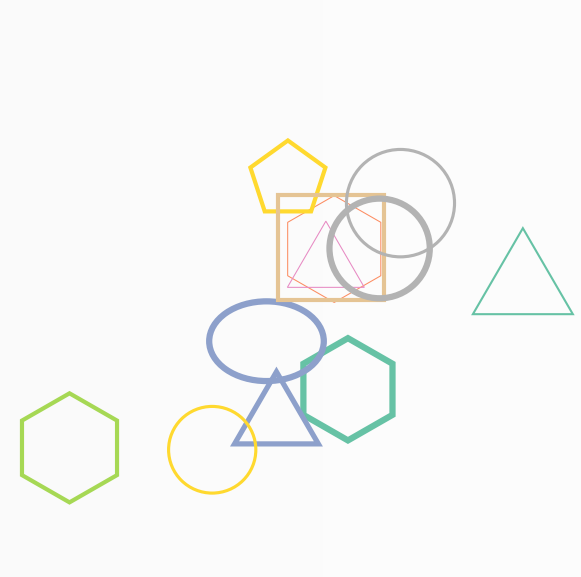[{"shape": "triangle", "thickness": 1, "radius": 0.5, "center": [0.9, 0.505]}, {"shape": "hexagon", "thickness": 3, "radius": 0.44, "center": [0.599, 0.325]}, {"shape": "hexagon", "thickness": 0.5, "radius": 0.46, "center": [0.575, 0.568]}, {"shape": "triangle", "thickness": 2.5, "radius": 0.42, "center": [0.476, 0.272]}, {"shape": "oval", "thickness": 3, "radius": 0.49, "center": [0.458, 0.408]}, {"shape": "triangle", "thickness": 0.5, "radius": 0.38, "center": [0.561, 0.54]}, {"shape": "hexagon", "thickness": 2, "radius": 0.47, "center": [0.12, 0.224]}, {"shape": "circle", "thickness": 1.5, "radius": 0.38, "center": [0.365, 0.22]}, {"shape": "pentagon", "thickness": 2, "radius": 0.34, "center": [0.495, 0.688]}, {"shape": "square", "thickness": 2, "radius": 0.46, "center": [0.569, 0.571]}, {"shape": "circle", "thickness": 1.5, "radius": 0.46, "center": [0.689, 0.647]}, {"shape": "circle", "thickness": 3, "radius": 0.43, "center": [0.653, 0.569]}]